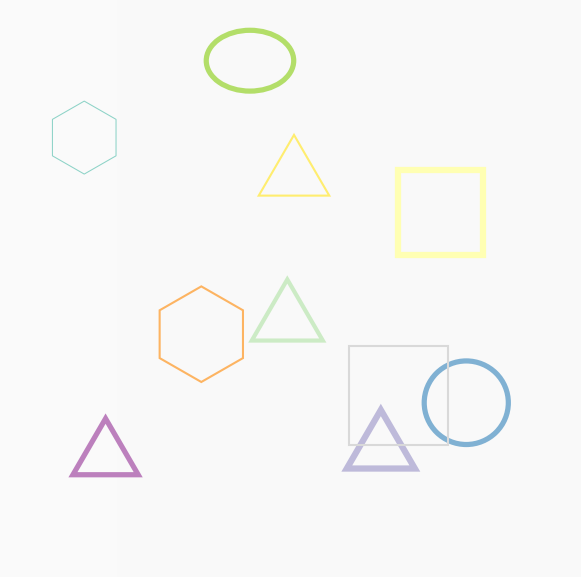[{"shape": "hexagon", "thickness": 0.5, "radius": 0.32, "center": [0.145, 0.761]}, {"shape": "square", "thickness": 3, "radius": 0.37, "center": [0.758, 0.631]}, {"shape": "triangle", "thickness": 3, "radius": 0.34, "center": [0.655, 0.222]}, {"shape": "circle", "thickness": 2.5, "radius": 0.36, "center": [0.802, 0.302]}, {"shape": "hexagon", "thickness": 1, "radius": 0.41, "center": [0.346, 0.42]}, {"shape": "oval", "thickness": 2.5, "radius": 0.38, "center": [0.43, 0.894]}, {"shape": "square", "thickness": 1, "radius": 0.43, "center": [0.686, 0.314]}, {"shape": "triangle", "thickness": 2.5, "radius": 0.32, "center": [0.182, 0.209]}, {"shape": "triangle", "thickness": 2, "radius": 0.35, "center": [0.494, 0.445]}, {"shape": "triangle", "thickness": 1, "radius": 0.35, "center": [0.506, 0.695]}]